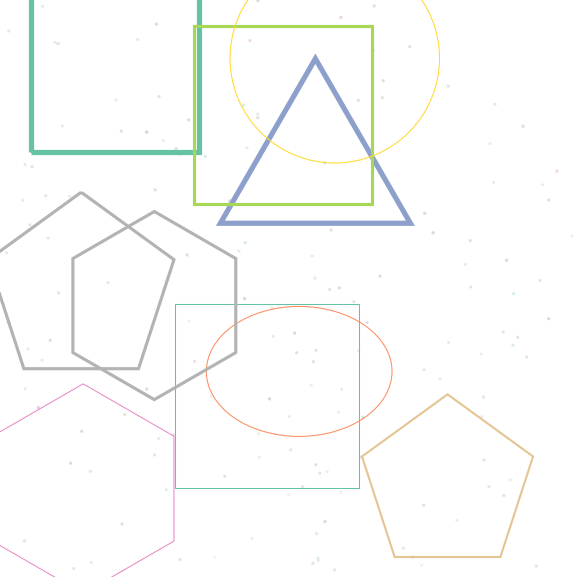[{"shape": "square", "thickness": 0.5, "radius": 0.8, "center": [0.462, 0.313]}, {"shape": "square", "thickness": 2.5, "radius": 0.73, "center": [0.199, 0.881]}, {"shape": "oval", "thickness": 0.5, "radius": 0.8, "center": [0.518, 0.356]}, {"shape": "triangle", "thickness": 2.5, "radius": 0.95, "center": [0.546, 0.708]}, {"shape": "hexagon", "thickness": 0.5, "radius": 0.91, "center": [0.144, 0.153]}, {"shape": "square", "thickness": 1.5, "radius": 0.77, "center": [0.49, 0.8]}, {"shape": "circle", "thickness": 0.5, "radius": 0.91, "center": [0.58, 0.898]}, {"shape": "pentagon", "thickness": 1, "radius": 0.78, "center": [0.775, 0.161]}, {"shape": "pentagon", "thickness": 1.5, "radius": 0.84, "center": [0.141, 0.497]}, {"shape": "hexagon", "thickness": 1.5, "radius": 0.81, "center": [0.267, 0.47]}]